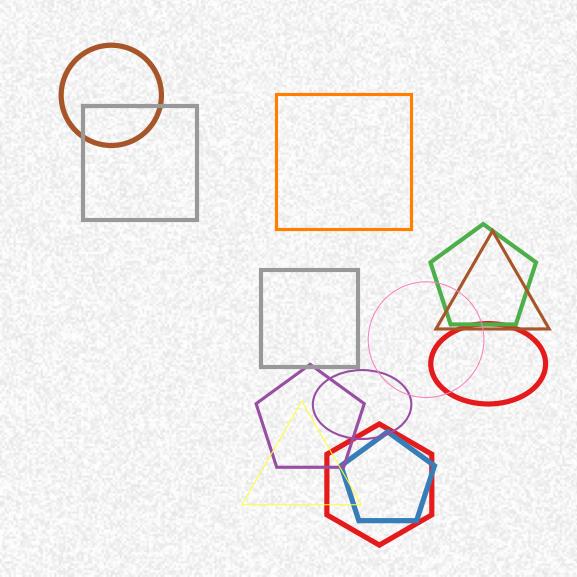[{"shape": "oval", "thickness": 2.5, "radius": 0.5, "center": [0.845, 0.369]}, {"shape": "hexagon", "thickness": 2.5, "radius": 0.52, "center": [0.657, 0.16]}, {"shape": "pentagon", "thickness": 2.5, "radius": 0.43, "center": [0.671, 0.166]}, {"shape": "pentagon", "thickness": 2, "radius": 0.48, "center": [0.837, 0.515]}, {"shape": "oval", "thickness": 1, "radius": 0.43, "center": [0.627, 0.299]}, {"shape": "pentagon", "thickness": 1.5, "radius": 0.49, "center": [0.537, 0.27]}, {"shape": "square", "thickness": 1.5, "radius": 0.59, "center": [0.595, 0.719]}, {"shape": "triangle", "thickness": 0.5, "radius": 0.6, "center": [0.523, 0.185]}, {"shape": "triangle", "thickness": 1.5, "radius": 0.57, "center": [0.853, 0.486]}, {"shape": "circle", "thickness": 2.5, "radius": 0.43, "center": [0.193, 0.834]}, {"shape": "circle", "thickness": 0.5, "radius": 0.5, "center": [0.738, 0.411]}, {"shape": "square", "thickness": 2, "radius": 0.42, "center": [0.535, 0.447]}, {"shape": "square", "thickness": 2, "radius": 0.49, "center": [0.242, 0.716]}]